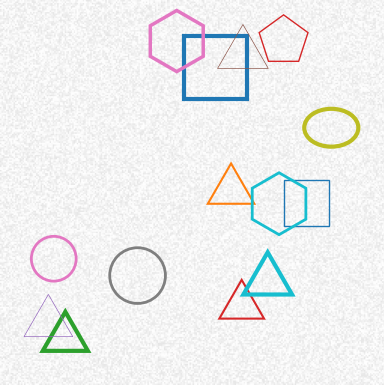[{"shape": "square", "thickness": 3, "radius": 0.41, "center": [0.561, 0.826]}, {"shape": "square", "thickness": 1, "radius": 0.3, "center": [0.796, 0.473]}, {"shape": "triangle", "thickness": 1.5, "radius": 0.35, "center": [0.6, 0.506]}, {"shape": "triangle", "thickness": 3, "radius": 0.34, "center": [0.17, 0.123]}, {"shape": "triangle", "thickness": 1.5, "radius": 0.34, "center": [0.628, 0.206]}, {"shape": "pentagon", "thickness": 1, "radius": 0.33, "center": [0.737, 0.895]}, {"shape": "triangle", "thickness": 0.5, "radius": 0.37, "center": [0.126, 0.162]}, {"shape": "triangle", "thickness": 0.5, "radius": 0.38, "center": [0.631, 0.86]}, {"shape": "hexagon", "thickness": 2.5, "radius": 0.4, "center": [0.459, 0.893]}, {"shape": "circle", "thickness": 2, "radius": 0.29, "center": [0.14, 0.328]}, {"shape": "circle", "thickness": 2, "radius": 0.36, "center": [0.357, 0.284]}, {"shape": "oval", "thickness": 3, "radius": 0.35, "center": [0.861, 0.668]}, {"shape": "triangle", "thickness": 3, "radius": 0.37, "center": [0.695, 0.272]}, {"shape": "hexagon", "thickness": 2, "radius": 0.4, "center": [0.725, 0.471]}]